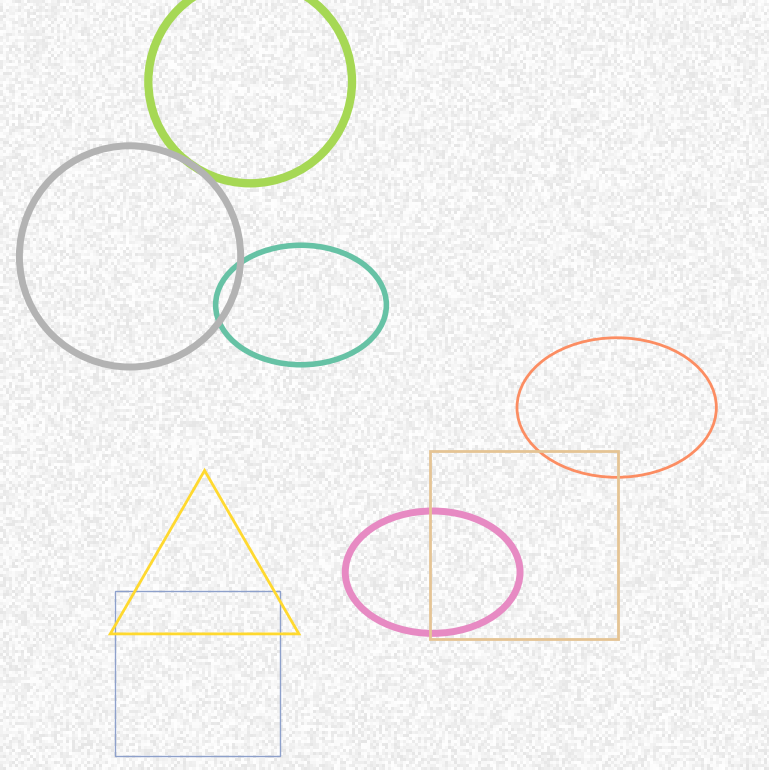[{"shape": "oval", "thickness": 2, "radius": 0.55, "center": [0.391, 0.604]}, {"shape": "oval", "thickness": 1, "radius": 0.65, "center": [0.801, 0.471]}, {"shape": "square", "thickness": 0.5, "radius": 0.54, "center": [0.257, 0.125]}, {"shape": "oval", "thickness": 2.5, "radius": 0.57, "center": [0.562, 0.257]}, {"shape": "circle", "thickness": 3, "radius": 0.66, "center": [0.325, 0.894]}, {"shape": "triangle", "thickness": 1, "radius": 0.71, "center": [0.266, 0.247]}, {"shape": "square", "thickness": 1, "radius": 0.61, "center": [0.681, 0.292]}, {"shape": "circle", "thickness": 2.5, "radius": 0.72, "center": [0.169, 0.667]}]